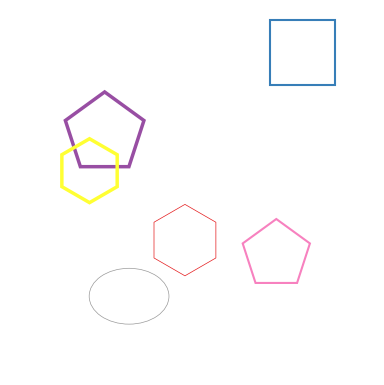[{"shape": "hexagon", "thickness": 0.5, "radius": 0.46, "center": [0.48, 0.376]}, {"shape": "square", "thickness": 1.5, "radius": 0.42, "center": [0.787, 0.865]}, {"shape": "pentagon", "thickness": 2.5, "radius": 0.54, "center": [0.272, 0.654]}, {"shape": "hexagon", "thickness": 2.5, "radius": 0.41, "center": [0.233, 0.557]}, {"shape": "pentagon", "thickness": 1.5, "radius": 0.46, "center": [0.718, 0.339]}, {"shape": "oval", "thickness": 0.5, "radius": 0.52, "center": [0.335, 0.231]}]